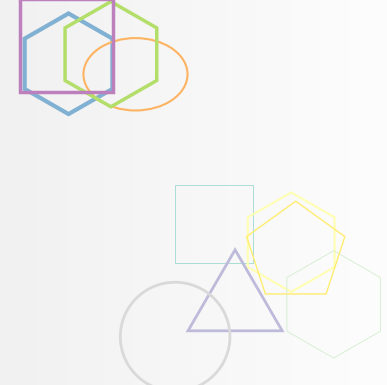[{"shape": "square", "thickness": 0.5, "radius": 0.5, "center": [0.553, 0.418]}, {"shape": "hexagon", "thickness": 1.5, "radius": 0.65, "center": [0.751, 0.371]}, {"shape": "triangle", "thickness": 2, "radius": 0.7, "center": [0.607, 0.211]}, {"shape": "hexagon", "thickness": 3, "radius": 0.65, "center": [0.177, 0.834]}, {"shape": "oval", "thickness": 1.5, "radius": 0.67, "center": [0.35, 0.807]}, {"shape": "hexagon", "thickness": 2.5, "radius": 0.68, "center": [0.286, 0.859]}, {"shape": "circle", "thickness": 2, "radius": 0.71, "center": [0.452, 0.125]}, {"shape": "square", "thickness": 2.5, "radius": 0.6, "center": [0.173, 0.882]}, {"shape": "hexagon", "thickness": 0.5, "radius": 0.7, "center": [0.861, 0.209]}, {"shape": "pentagon", "thickness": 1, "radius": 0.67, "center": [0.763, 0.344]}]